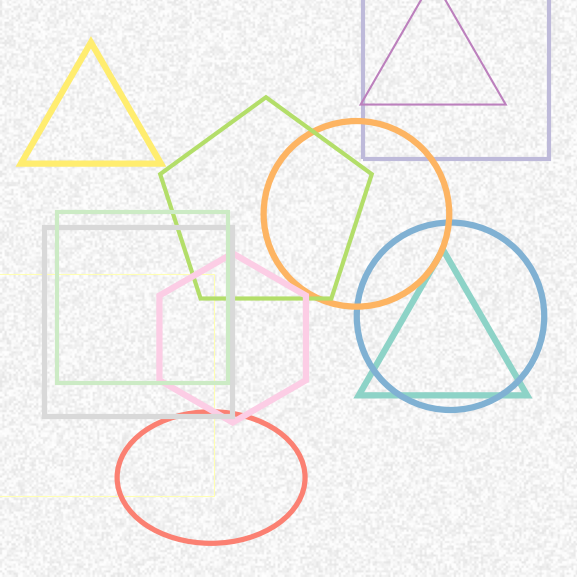[{"shape": "triangle", "thickness": 3, "radius": 0.84, "center": [0.767, 0.399]}, {"shape": "square", "thickness": 0.5, "radius": 0.96, "center": [0.179, 0.332]}, {"shape": "square", "thickness": 2, "radius": 0.8, "center": [0.79, 0.884]}, {"shape": "oval", "thickness": 2.5, "radius": 0.81, "center": [0.366, 0.172]}, {"shape": "circle", "thickness": 3, "radius": 0.81, "center": [0.78, 0.451]}, {"shape": "circle", "thickness": 3, "radius": 0.8, "center": [0.617, 0.629]}, {"shape": "pentagon", "thickness": 2, "radius": 0.96, "center": [0.461, 0.638]}, {"shape": "hexagon", "thickness": 3, "radius": 0.73, "center": [0.403, 0.414]}, {"shape": "square", "thickness": 2.5, "radius": 0.81, "center": [0.239, 0.442]}, {"shape": "triangle", "thickness": 1, "radius": 0.73, "center": [0.75, 0.891]}, {"shape": "square", "thickness": 2, "radius": 0.74, "center": [0.246, 0.484]}, {"shape": "triangle", "thickness": 3, "radius": 0.7, "center": [0.158, 0.786]}]